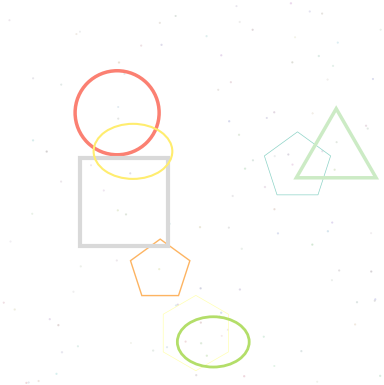[{"shape": "pentagon", "thickness": 0.5, "radius": 0.45, "center": [0.773, 0.567]}, {"shape": "hexagon", "thickness": 0.5, "radius": 0.49, "center": [0.509, 0.135]}, {"shape": "circle", "thickness": 2.5, "radius": 0.55, "center": [0.304, 0.707]}, {"shape": "pentagon", "thickness": 1, "radius": 0.41, "center": [0.416, 0.298]}, {"shape": "oval", "thickness": 2, "radius": 0.47, "center": [0.554, 0.112]}, {"shape": "square", "thickness": 3, "radius": 0.57, "center": [0.323, 0.476]}, {"shape": "triangle", "thickness": 2.5, "radius": 0.6, "center": [0.873, 0.598]}, {"shape": "oval", "thickness": 1.5, "radius": 0.51, "center": [0.345, 0.607]}]